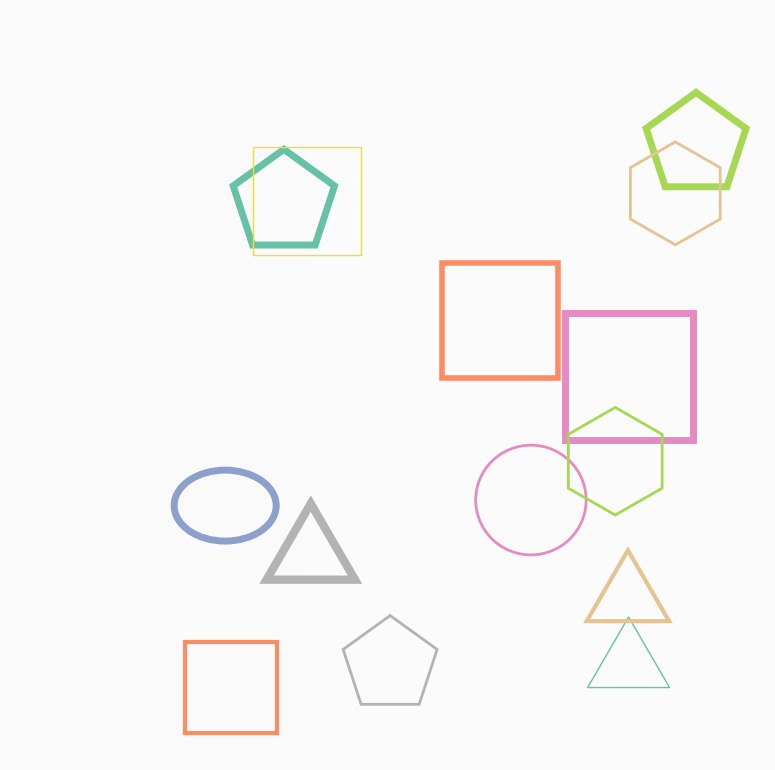[{"shape": "pentagon", "thickness": 2.5, "radius": 0.34, "center": [0.366, 0.737]}, {"shape": "triangle", "thickness": 0.5, "radius": 0.31, "center": [0.811, 0.138]}, {"shape": "square", "thickness": 2, "radius": 0.37, "center": [0.645, 0.583]}, {"shape": "square", "thickness": 1.5, "radius": 0.3, "center": [0.299, 0.107]}, {"shape": "oval", "thickness": 2.5, "radius": 0.33, "center": [0.291, 0.343]}, {"shape": "square", "thickness": 2.5, "radius": 0.41, "center": [0.812, 0.511]}, {"shape": "circle", "thickness": 1, "radius": 0.36, "center": [0.685, 0.351]}, {"shape": "hexagon", "thickness": 1, "radius": 0.35, "center": [0.794, 0.401]}, {"shape": "pentagon", "thickness": 2.5, "radius": 0.34, "center": [0.898, 0.812]}, {"shape": "square", "thickness": 0.5, "radius": 0.35, "center": [0.396, 0.739]}, {"shape": "triangle", "thickness": 1.5, "radius": 0.31, "center": [0.81, 0.224]}, {"shape": "hexagon", "thickness": 1, "radius": 0.33, "center": [0.871, 0.749]}, {"shape": "triangle", "thickness": 3, "radius": 0.33, "center": [0.401, 0.28]}, {"shape": "pentagon", "thickness": 1, "radius": 0.32, "center": [0.503, 0.137]}]